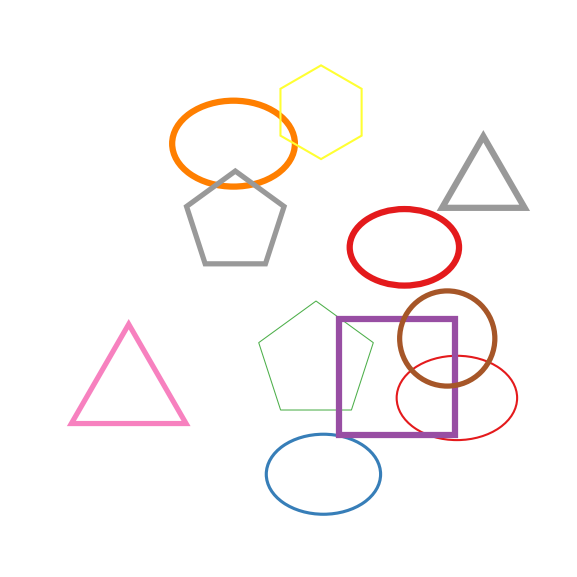[{"shape": "oval", "thickness": 1, "radius": 0.52, "center": [0.791, 0.31]}, {"shape": "oval", "thickness": 3, "radius": 0.47, "center": [0.7, 0.571]}, {"shape": "oval", "thickness": 1.5, "radius": 0.49, "center": [0.56, 0.178]}, {"shape": "pentagon", "thickness": 0.5, "radius": 0.52, "center": [0.547, 0.374]}, {"shape": "square", "thickness": 3, "radius": 0.5, "center": [0.688, 0.346]}, {"shape": "oval", "thickness": 3, "radius": 0.53, "center": [0.404, 0.75]}, {"shape": "hexagon", "thickness": 1, "radius": 0.41, "center": [0.556, 0.805]}, {"shape": "circle", "thickness": 2.5, "radius": 0.41, "center": [0.774, 0.413]}, {"shape": "triangle", "thickness": 2.5, "radius": 0.57, "center": [0.223, 0.323]}, {"shape": "pentagon", "thickness": 2.5, "radius": 0.44, "center": [0.407, 0.614]}, {"shape": "triangle", "thickness": 3, "radius": 0.41, "center": [0.837, 0.681]}]